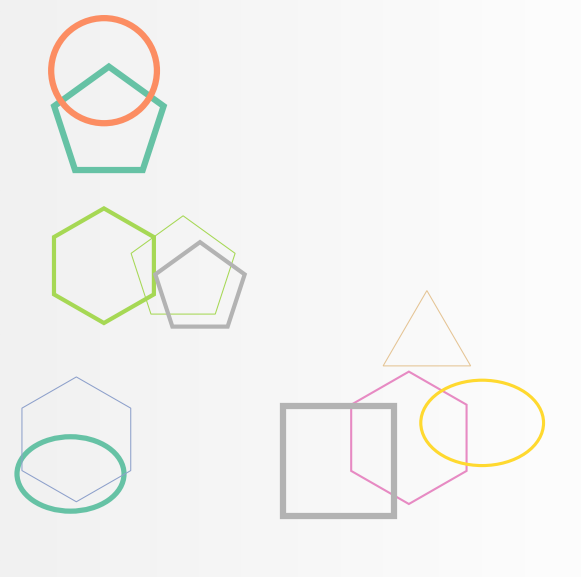[{"shape": "pentagon", "thickness": 3, "radius": 0.49, "center": [0.187, 0.785]}, {"shape": "oval", "thickness": 2.5, "radius": 0.46, "center": [0.121, 0.178]}, {"shape": "circle", "thickness": 3, "radius": 0.45, "center": [0.179, 0.877]}, {"shape": "hexagon", "thickness": 0.5, "radius": 0.54, "center": [0.131, 0.238]}, {"shape": "hexagon", "thickness": 1, "radius": 0.57, "center": [0.703, 0.241]}, {"shape": "pentagon", "thickness": 0.5, "radius": 0.47, "center": [0.315, 0.531]}, {"shape": "hexagon", "thickness": 2, "radius": 0.5, "center": [0.179, 0.539]}, {"shape": "oval", "thickness": 1.5, "radius": 0.53, "center": [0.83, 0.267]}, {"shape": "triangle", "thickness": 0.5, "radius": 0.43, "center": [0.734, 0.409]}, {"shape": "square", "thickness": 3, "radius": 0.48, "center": [0.582, 0.202]}, {"shape": "pentagon", "thickness": 2, "radius": 0.4, "center": [0.344, 0.499]}]